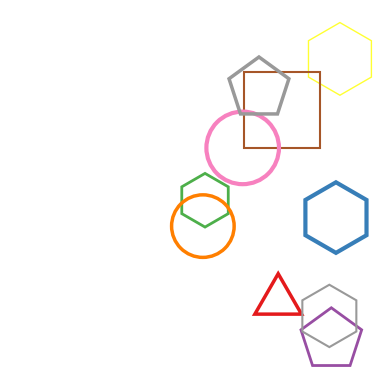[{"shape": "triangle", "thickness": 2.5, "radius": 0.35, "center": [0.723, 0.219]}, {"shape": "hexagon", "thickness": 3, "radius": 0.46, "center": [0.873, 0.435]}, {"shape": "hexagon", "thickness": 2, "radius": 0.35, "center": [0.533, 0.48]}, {"shape": "pentagon", "thickness": 2, "radius": 0.41, "center": [0.861, 0.118]}, {"shape": "circle", "thickness": 2.5, "radius": 0.41, "center": [0.527, 0.413]}, {"shape": "hexagon", "thickness": 1, "radius": 0.47, "center": [0.883, 0.847]}, {"shape": "square", "thickness": 1.5, "radius": 0.49, "center": [0.733, 0.715]}, {"shape": "circle", "thickness": 3, "radius": 0.47, "center": [0.63, 0.616]}, {"shape": "pentagon", "thickness": 2.5, "radius": 0.41, "center": [0.673, 0.77]}, {"shape": "hexagon", "thickness": 1.5, "radius": 0.4, "center": [0.855, 0.179]}]